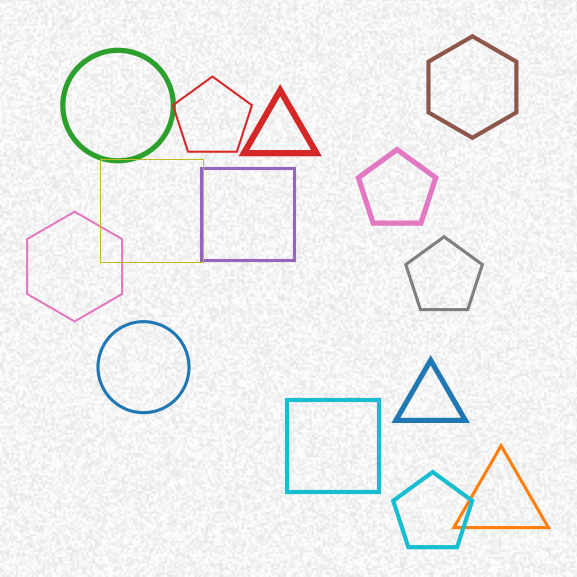[{"shape": "circle", "thickness": 1.5, "radius": 0.39, "center": [0.248, 0.363]}, {"shape": "triangle", "thickness": 2.5, "radius": 0.35, "center": [0.746, 0.306]}, {"shape": "triangle", "thickness": 1.5, "radius": 0.47, "center": [0.868, 0.133]}, {"shape": "circle", "thickness": 2.5, "radius": 0.48, "center": [0.204, 0.816]}, {"shape": "triangle", "thickness": 3, "radius": 0.36, "center": [0.485, 0.77]}, {"shape": "pentagon", "thickness": 1, "radius": 0.36, "center": [0.368, 0.795]}, {"shape": "square", "thickness": 1.5, "radius": 0.4, "center": [0.429, 0.629]}, {"shape": "hexagon", "thickness": 2, "radius": 0.44, "center": [0.818, 0.848]}, {"shape": "hexagon", "thickness": 1, "radius": 0.47, "center": [0.129, 0.538]}, {"shape": "pentagon", "thickness": 2.5, "radius": 0.35, "center": [0.688, 0.67]}, {"shape": "pentagon", "thickness": 1.5, "radius": 0.35, "center": [0.769, 0.519]}, {"shape": "square", "thickness": 0.5, "radius": 0.45, "center": [0.263, 0.634]}, {"shape": "square", "thickness": 2, "radius": 0.4, "center": [0.577, 0.226]}, {"shape": "pentagon", "thickness": 2, "radius": 0.36, "center": [0.749, 0.11]}]